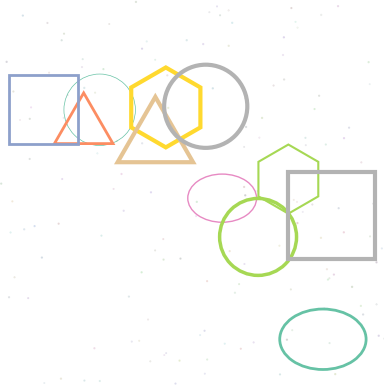[{"shape": "oval", "thickness": 2, "radius": 0.56, "center": [0.839, 0.119]}, {"shape": "circle", "thickness": 0.5, "radius": 0.46, "center": [0.259, 0.715]}, {"shape": "triangle", "thickness": 2, "radius": 0.44, "center": [0.217, 0.671]}, {"shape": "square", "thickness": 2, "radius": 0.45, "center": [0.113, 0.716]}, {"shape": "oval", "thickness": 1, "radius": 0.45, "center": [0.577, 0.485]}, {"shape": "circle", "thickness": 2.5, "radius": 0.5, "center": [0.67, 0.385]}, {"shape": "hexagon", "thickness": 1.5, "radius": 0.45, "center": [0.749, 0.535]}, {"shape": "hexagon", "thickness": 3, "radius": 0.52, "center": [0.431, 0.721]}, {"shape": "triangle", "thickness": 3, "radius": 0.57, "center": [0.403, 0.635]}, {"shape": "circle", "thickness": 3, "radius": 0.54, "center": [0.534, 0.724]}, {"shape": "square", "thickness": 3, "radius": 0.57, "center": [0.861, 0.44]}]